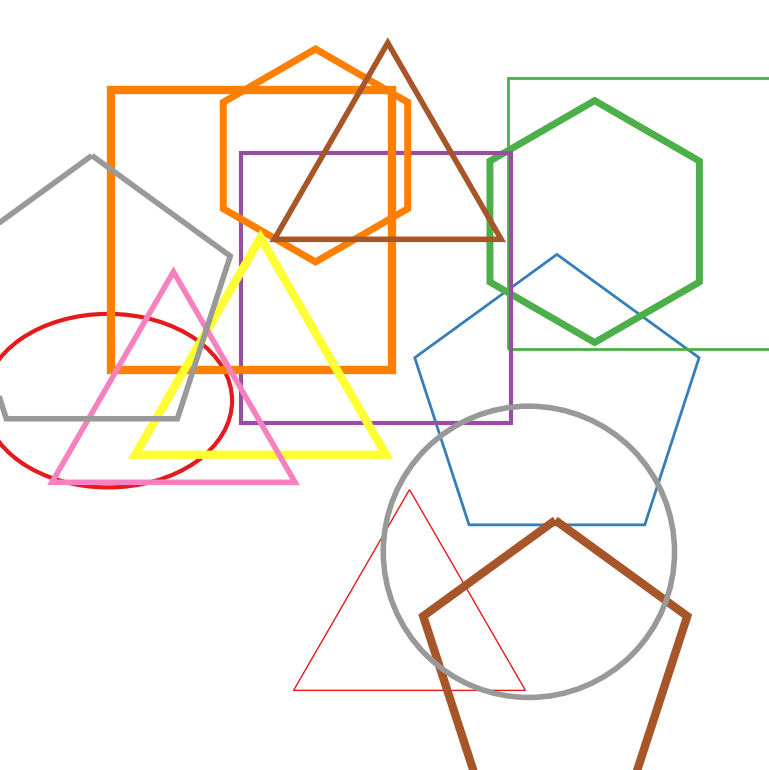[{"shape": "triangle", "thickness": 0.5, "radius": 0.87, "center": [0.532, 0.19]}, {"shape": "oval", "thickness": 1.5, "radius": 0.81, "center": [0.14, 0.48]}, {"shape": "pentagon", "thickness": 1, "radius": 0.97, "center": [0.723, 0.475]}, {"shape": "square", "thickness": 1, "radius": 0.88, "center": [0.835, 0.722]}, {"shape": "hexagon", "thickness": 2.5, "radius": 0.79, "center": [0.772, 0.712]}, {"shape": "square", "thickness": 1.5, "radius": 0.88, "center": [0.489, 0.626]}, {"shape": "hexagon", "thickness": 2.5, "radius": 0.69, "center": [0.41, 0.798]}, {"shape": "square", "thickness": 3, "radius": 0.91, "center": [0.327, 0.701]}, {"shape": "triangle", "thickness": 3, "radius": 0.94, "center": [0.338, 0.503]}, {"shape": "pentagon", "thickness": 3, "radius": 0.9, "center": [0.721, 0.144]}, {"shape": "triangle", "thickness": 2, "radius": 0.85, "center": [0.504, 0.774]}, {"shape": "triangle", "thickness": 2, "radius": 0.91, "center": [0.225, 0.465]}, {"shape": "pentagon", "thickness": 2, "radius": 0.94, "center": [0.119, 0.609]}, {"shape": "circle", "thickness": 2, "radius": 0.95, "center": [0.687, 0.283]}]